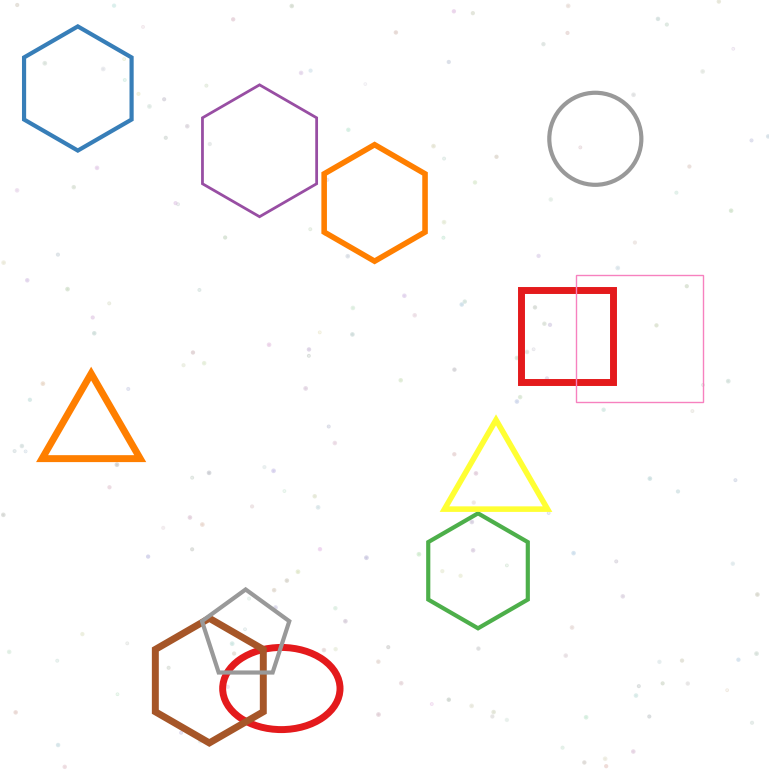[{"shape": "oval", "thickness": 2.5, "radius": 0.38, "center": [0.365, 0.106]}, {"shape": "square", "thickness": 2.5, "radius": 0.3, "center": [0.736, 0.564]}, {"shape": "hexagon", "thickness": 1.5, "radius": 0.4, "center": [0.101, 0.885]}, {"shape": "hexagon", "thickness": 1.5, "radius": 0.37, "center": [0.621, 0.259]}, {"shape": "hexagon", "thickness": 1, "radius": 0.43, "center": [0.337, 0.804]}, {"shape": "hexagon", "thickness": 2, "radius": 0.38, "center": [0.486, 0.736]}, {"shape": "triangle", "thickness": 2.5, "radius": 0.37, "center": [0.118, 0.441]}, {"shape": "triangle", "thickness": 2, "radius": 0.39, "center": [0.644, 0.377]}, {"shape": "hexagon", "thickness": 2.5, "radius": 0.4, "center": [0.272, 0.116]}, {"shape": "square", "thickness": 0.5, "radius": 0.41, "center": [0.83, 0.561]}, {"shape": "circle", "thickness": 1.5, "radius": 0.3, "center": [0.773, 0.82]}, {"shape": "pentagon", "thickness": 1.5, "radius": 0.3, "center": [0.319, 0.175]}]